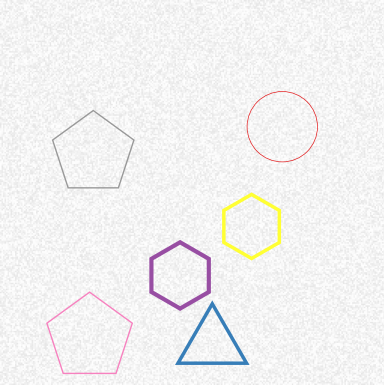[{"shape": "circle", "thickness": 0.5, "radius": 0.46, "center": [0.733, 0.671]}, {"shape": "triangle", "thickness": 2.5, "radius": 0.51, "center": [0.551, 0.108]}, {"shape": "hexagon", "thickness": 3, "radius": 0.43, "center": [0.468, 0.285]}, {"shape": "hexagon", "thickness": 2.5, "radius": 0.42, "center": [0.653, 0.412]}, {"shape": "pentagon", "thickness": 1, "radius": 0.58, "center": [0.233, 0.124]}, {"shape": "pentagon", "thickness": 1, "radius": 0.56, "center": [0.242, 0.602]}]